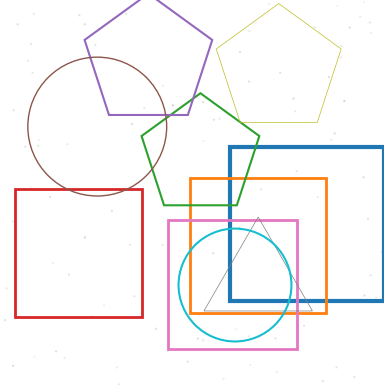[{"shape": "square", "thickness": 3, "radius": 1.0, "center": [0.798, 0.418]}, {"shape": "square", "thickness": 2, "radius": 0.88, "center": [0.67, 0.362]}, {"shape": "pentagon", "thickness": 1.5, "radius": 0.8, "center": [0.521, 0.597]}, {"shape": "square", "thickness": 2, "radius": 0.83, "center": [0.204, 0.342]}, {"shape": "pentagon", "thickness": 1.5, "radius": 0.87, "center": [0.386, 0.842]}, {"shape": "circle", "thickness": 1, "radius": 0.9, "center": [0.253, 0.671]}, {"shape": "square", "thickness": 2, "radius": 0.84, "center": [0.604, 0.262]}, {"shape": "triangle", "thickness": 0.5, "radius": 0.81, "center": [0.671, 0.274]}, {"shape": "pentagon", "thickness": 0.5, "radius": 0.85, "center": [0.724, 0.82]}, {"shape": "circle", "thickness": 1.5, "radius": 0.73, "center": [0.61, 0.26]}]